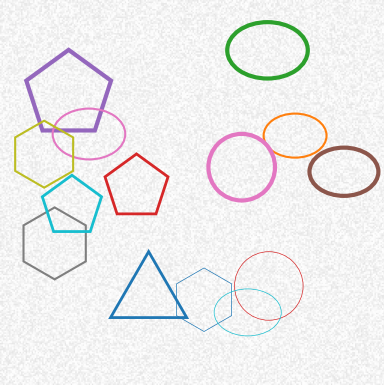[{"shape": "hexagon", "thickness": 0.5, "radius": 0.41, "center": [0.53, 0.221]}, {"shape": "triangle", "thickness": 2, "radius": 0.57, "center": [0.386, 0.232]}, {"shape": "oval", "thickness": 1.5, "radius": 0.41, "center": [0.766, 0.648]}, {"shape": "oval", "thickness": 3, "radius": 0.52, "center": [0.695, 0.869]}, {"shape": "circle", "thickness": 0.5, "radius": 0.45, "center": [0.698, 0.257]}, {"shape": "pentagon", "thickness": 2, "radius": 0.43, "center": [0.355, 0.514]}, {"shape": "pentagon", "thickness": 3, "radius": 0.58, "center": [0.178, 0.755]}, {"shape": "oval", "thickness": 3, "radius": 0.45, "center": [0.893, 0.554]}, {"shape": "circle", "thickness": 3, "radius": 0.43, "center": [0.628, 0.566]}, {"shape": "oval", "thickness": 1.5, "radius": 0.47, "center": [0.231, 0.652]}, {"shape": "hexagon", "thickness": 1.5, "radius": 0.47, "center": [0.142, 0.368]}, {"shape": "hexagon", "thickness": 1.5, "radius": 0.43, "center": [0.115, 0.6]}, {"shape": "pentagon", "thickness": 2, "radius": 0.4, "center": [0.187, 0.464]}, {"shape": "oval", "thickness": 0.5, "radius": 0.44, "center": [0.643, 0.189]}]